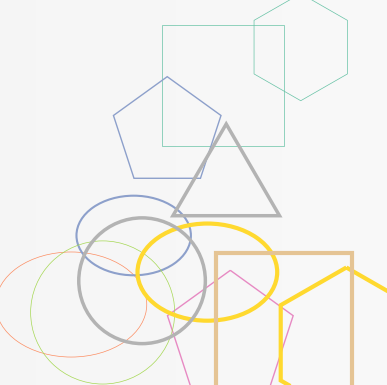[{"shape": "square", "thickness": 0.5, "radius": 0.78, "center": [0.576, 0.778]}, {"shape": "hexagon", "thickness": 0.5, "radius": 0.7, "center": [0.776, 0.878]}, {"shape": "oval", "thickness": 0.5, "radius": 0.97, "center": [0.184, 0.209]}, {"shape": "pentagon", "thickness": 1, "radius": 0.73, "center": [0.432, 0.655]}, {"shape": "oval", "thickness": 1.5, "radius": 0.74, "center": [0.345, 0.388]}, {"shape": "pentagon", "thickness": 1, "radius": 0.85, "center": [0.594, 0.127]}, {"shape": "circle", "thickness": 0.5, "radius": 0.93, "center": [0.265, 0.188]}, {"shape": "hexagon", "thickness": 3, "radius": 0.98, "center": [0.894, 0.11]}, {"shape": "oval", "thickness": 3, "radius": 0.9, "center": [0.535, 0.293]}, {"shape": "square", "thickness": 3, "radius": 0.88, "center": [0.733, 0.168]}, {"shape": "circle", "thickness": 2.5, "radius": 0.82, "center": [0.367, 0.271]}, {"shape": "triangle", "thickness": 2.5, "radius": 0.79, "center": [0.584, 0.519]}]